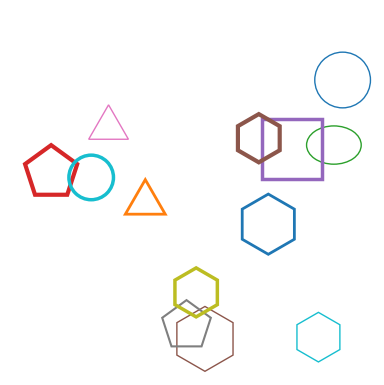[{"shape": "circle", "thickness": 1, "radius": 0.36, "center": [0.89, 0.792]}, {"shape": "hexagon", "thickness": 2, "radius": 0.39, "center": [0.697, 0.418]}, {"shape": "triangle", "thickness": 2, "radius": 0.3, "center": [0.377, 0.474]}, {"shape": "oval", "thickness": 1, "radius": 0.35, "center": [0.867, 0.623]}, {"shape": "pentagon", "thickness": 3, "radius": 0.36, "center": [0.133, 0.552]}, {"shape": "square", "thickness": 2.5, "radius": 0.39, "center": [0.759, 0.612]}, {"shape": "hexagon", "thickness": 1, "radius": 0.42, "center": [0.532, 0.12]}, {"shape": "hexagon", "thickness": 3, "radius": 0.31, "center": [0.672, 0.641]}, {"shape": "triangle", "thickness": 1, "radius": 0.3, "center": [0.282, 0.668]}, {"shape": "pentagon", "thickness": 1.5, "radius": 0.33, "center": [0.484, 0.154]}, {"shape": "hexagon", "thickness": 2.5, "radius": 0.32, "center": [0.509, 0.241]}, {"shape": "circle", "thickness": 2.5, "radius": 0.29, "center": [0.237, 0.539]}, {"shape": "hexagon", "thickness": 1, "radius": 0.32, "center": [0.827, 0.124]}]